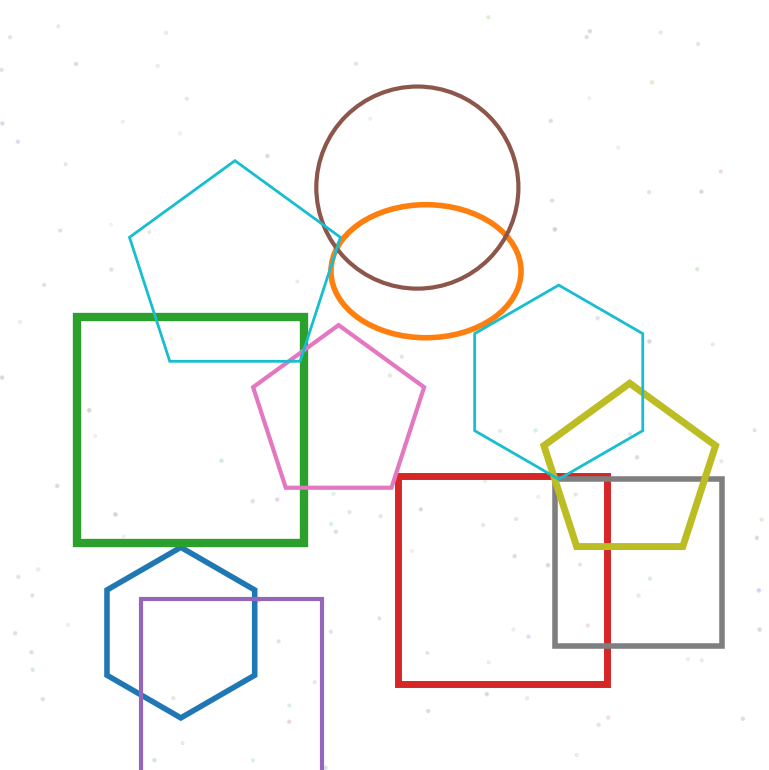[{"shape": "hexagon", "thickness": 2, "radius": 0.55, "center": [0.235, 0.178]}, {"shape": "oval", "thickness": 2, "radius": 0.62, "center": [0.553, 0.648]}, {"shape": "square", "thickness": 3, "radius": 0.73, "center": [0.247, 0.442]}, {"shape": "square", "thickness": 2.5, "radius": 0.68, "center": [0.653, 0.247]}, {"shape": "square", "thickness": 1.5, "radius": 0.59, "center": [0.3, 0.104]}, {"shape": "circle", "thickness": 1.5, "radius": 0.66, "center": [0.542, 0.756]}, {"shape": "pentagon", "thickness": 1.5, "radius": 0.58, "center": [0.44, 0.461]}, {"shape": "square", "thickness": 2, "radius": 0.54, "center": [0.829, 0.27]}, {"shape": "pentagon", "thickness": 2.5, "radius": 0.59, "center": [0.818, 0.385]}, {"shape": "hexagon", "thickness": 1, "radius": 0.63, "center": [0.726, 0.504]}, {"shape": "pentagon", "thickness": 1, "radius": 0.72, "center": [0.305, 0.647]}]